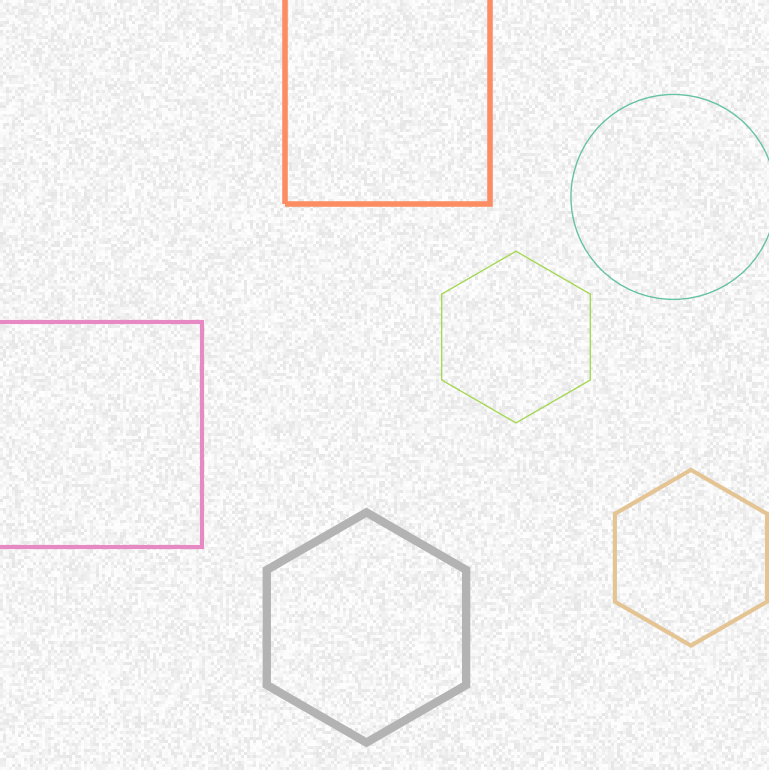[{"shape": "circle", "thickness": 0.5, "radius": 0.67, "center": [0.875, 0.744]}, {"shape": "square", "thickness": 2, "radius": 0.67, "center": [0.504, 0.868]}, {"shape": "square", "thickness": 1.5, "radius": 0.73, "center": [0.116, 0.435]}, {"shape": "hexagon", "thickness": 0.5, "radius": 0.56, "center": [0.67, 0.562]}, {"shape": "hexagon", "thickness": 1.5, "radius": 0.57, "center": [0.897, 0.276]}, {"shape": "hexagon", "thickness": 3, "radius": 0.75, "center": [0.476, 0.185]}]